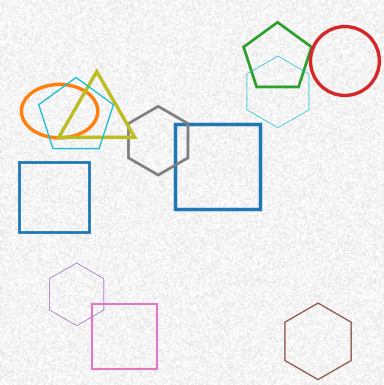[{"shape": "square", "thickness": 2, "radius": 0.46, "center": [0.141, 0.488]}, {"shape": "square", "thickness": 2.5, "radius": 0.55, "center": [0.565, 0.567]}, {"shape": "oval", "thickness": 2.5, "radius": 0.5, "center": [0.155, 0.711]}, {"shape": "pentagon", "thickness": 2, "radius": 0.46, "center": [0.721, 0.849]}, {"shape": "circle", "thickness": 2.5, "radius": 0.45, "center": [0.896, 0.842]}, {"shape": "hexagon", "thickness": 0.5, "radius": 0.41, "center": [0.199, 0.236]}, {"shape": "hexagon", "thickness": 1, "radius": 0.5, "center": [0.826, 0.113]}, {"shape": "square", "thickness": 1.5, "radius": 0.42, "center": [0.323, 0.126]}, {"shape": "hexagon", "thickness": 2, "radius": 0.45, "center": [0.411, 0.635]}, {"shape": "triangle", "thickness": 2.5, "radius": 0.57, "center": [0.251, 0.7]}, {"shape": "pentagon", "thickness": 1, "radius": 0.51, "center": [0.198, 0.697]}, {"shape": "hexagon", "thickness": 0.5, "radius": 0.47, "center": [0.722, 0.761]}]